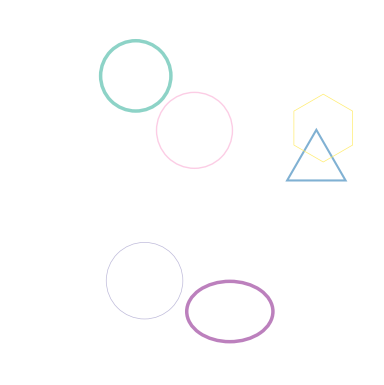[{"shape": "circle", "thickness": 2.5, "radius": 0.46, "center": [0.353, 0.803]}, {"shape": "circle", "thickness": 0.5, "radius": 0.5, "center": [0.375, 0.271]}, {"shape": "triangle", "thickness": 1.5, "radius": 0.44, "center": [0.822, 0.575]}, {"shape": "circle", "thickness": 1, "radius": 0.49, "center": [0.505, 0.661]}, {"shape": "oval", "thickness": 2.5, "radius": 0.56, "center": [0.597, 0.191]}, {"shape": "hexagon", "thickness": 0.5, "radius": 0.44, "center": [0.84, 0.667]}]